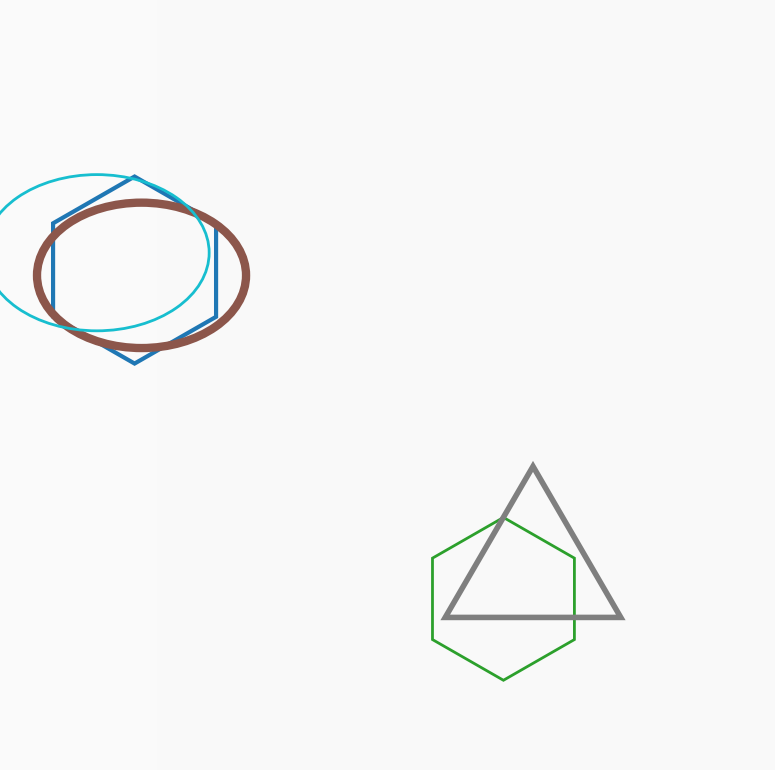[{"shape": "hexagon", "thickness": 1.5, "radius": 0.61, "center": [0.174, 0.649]}, {"shape": "hexagon", "thickness": 1, "radius": 0.53, "center": [0.65, 0.222]}, {"shape": "oval", "thickness": 3, "radius": 0.67, "center": [0.183, 0.642]}, {"shape": "triangle", "thickness": 2, "radius": 0.65, "center": [0.688, 0.264]}, {"shape": "oval", "thickness": 1, "radius": 0.72, "center": [0.125, 0.672]}]